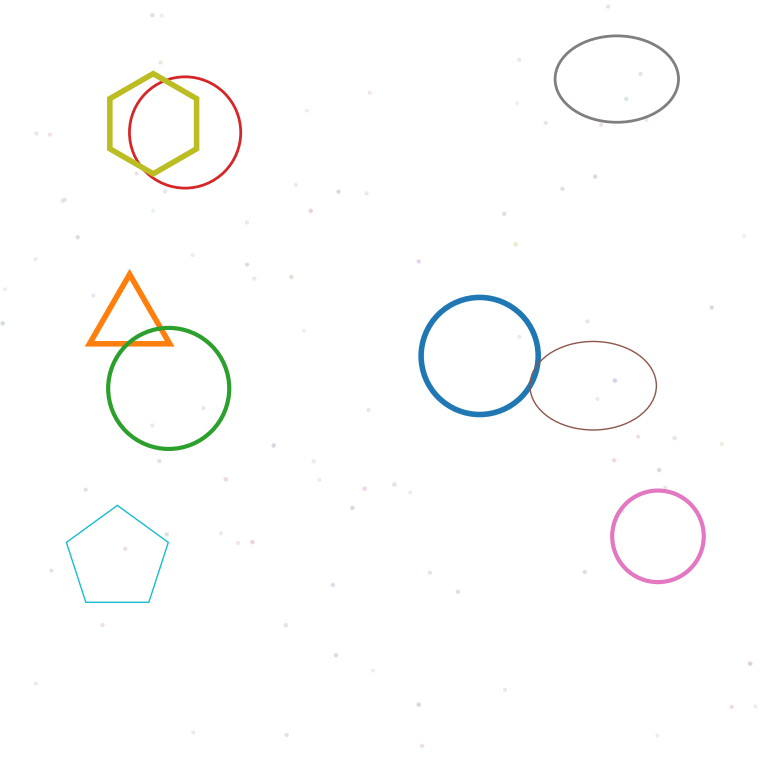[{"shape": "circle", "thickness": 2, "radius": 0.38, "center": [0.623, 0.538]}, {"shape": "triangle", "thickness": 2, "radius": 0.3, "center": [0.168, 0.584]}, {"shape": "circle", "thickness": 1.5, "radius": 0.39, "center": [0.219, 0.496]}, {"shape": "circle", "thickness": 1, "radius": 0.36, "center": [0.24, 0.828]}, {"shape": "oval", "thickness": 0.5, "radius": 0.41, "center": [0.77, 0.499]}, {"shape": "circle", "thickness": 1.5, "radius": 0.3, "center": [0.855, 0.303]}, {"shape": "oval", "thickness": 1, "radius": 0.4, "center": [0.801, 0.897]}, {"shape": "hexagon", "thickness": 2, "radius": 0.33, "center": [0.199, 0.839]}, {"shape": "pentagon", "thickness": 0.5, "radius": 0.35, "center": [0.152, 0.274]}]